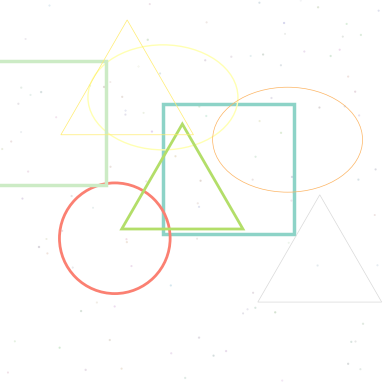[{"shape": "square", "thickness": 2.5, "radius": 0.84, "center": [0.594, 0.56]}, {"shape": "oval", "thickness": 1, "radius": 0.97, "center": [0.423, 0.747]}, {"shape": "circle", "thickness": 2, "radius": 0.72, "center": [0.298, 0.381]}, {"shape": "oval", "thickness": 0.5, "radius": 0.97, "center": [0.747, 0.637]}, {"shape": "triangle", "thickness": 2, "radius": 0.91, "center": [0.474, 0.496]}, {"shape": "triangle", "thickness": 0.5, "radius": 0.93, "center": [0.831, 0.308]}, {"shape": "square", "thickness": 2.5, "radius": 0.8, "center": [0.114, 0.681]}, {"shape": "triangle", "thickness": 0.5, "radius": 0.99, "center": [0.33, 0.749]}]